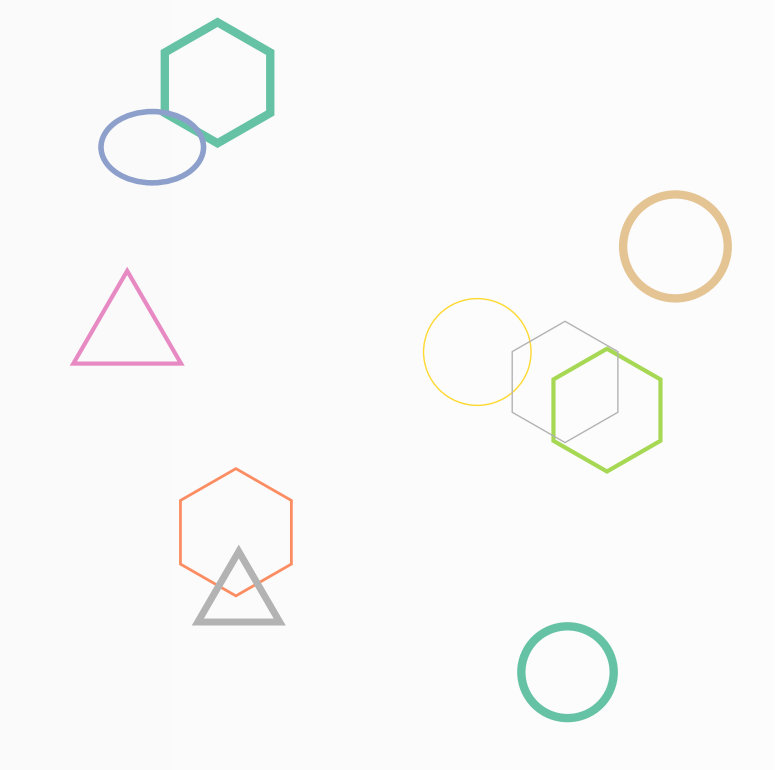[{"shape": "hexagon", "thickness": 3, "radius": 0.39, "center": [0.281, 0.893]}, {"shape": "circle", "thickness": 3, "radius": 0.3, "center": [0.732, 0.127]}, {"shape": "hexagon", "thickness": 1, "radius": 0.41, "center": [0.304, 0.309]}, {"shape": "oval", "thickness": 2, "radius": 0.33, "center": [0.196, 0.809]}, {"shape": "triangle", "thickness": 1.5, "radius": 0.4, "center": [0.164, 0.568]}, {"shape": "hexagon", "thickness": 1.5, "radius": 0.4, "center": [0.783, 0.467]}, {"shape": "circle", "thickness": 0.5, "radius": 0.35, "center": [0.616, 0.543]}, {"shape": "circle", "thickness": 3, "radius": 0.34, "center": [0.872, 0.68]}, {"shape": "hexagon", "thickness": 0.5, "radius": 0.39, "center": [0.729, 0.504]}, {"shape": "triangle", "thickness": 2.5, "radius": 0.31, "center": [0.308, 0.223]}]